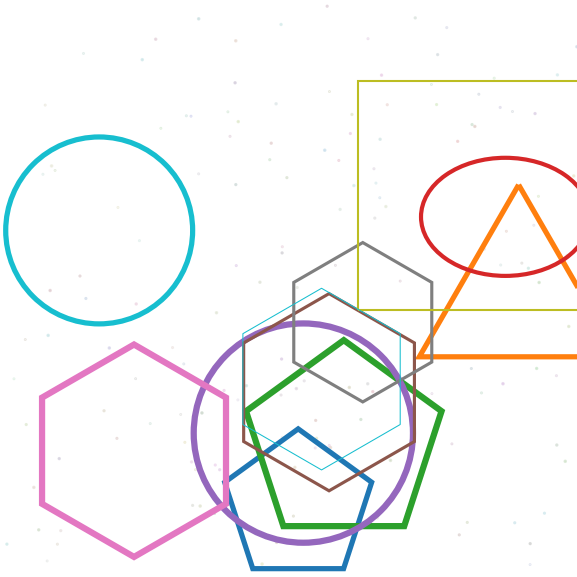[{"shape": "pentagon", "thickness": 2.5, "radius": 0.67, "center": [0.516, 0.123]}, {"shape": "triangle", "thickness": 2.5, "radius": 0.99, "center": [0.898, 0.481]}, {"shape": "pentagon", "thickness": 3, "radius": 0.89, "center": [0.595, 0.232]}, {"shape": "oval", "thickness": 2, "radius": 0.73, "center": [0.875, 0.624]}, {"shape": "circle", "thickness": 3, "radius": 0.95, "center": [0.525, 0.249]}, {"shape": "hexagon", "thickness": 1.5, "radius": 0.85, "center": [0.57, 0.32]}, {"shape": "hexagon", "thickness": 3, "radius": 0.92, "center": [0.232, 0.219]}, {"shape": "hexagon", "thickness": 1.5, "radius": 0.69, "center": [0.628, 0.441]}, {"shape": "square", "thickness": 1, "radius": 0.99, "center": [0.818, 0.66]}, {"shape": "hexagon", "thickness": 0.5, "radius": 0.79, "center": [0.557, 0.343]}, {"shape": "circle", "thickness": 2.5, "radius": 0.81, "center": [0.172, 0.6]}]